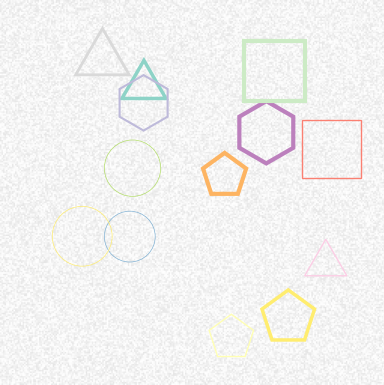[{"shape": "triangle", "thickness": 2.5, "radius": 0.33, "center": [0.374, 0.777]}, {"shape": "pentagon", "thickness": 1, "radius": 0.3, "center": [0.601, 0.123]}, {"shape": "hexagon", "thickness": 1.5, "radius": 0.36, "center": [0.373, 0.733]}, {"shape": "square", "thickness": 1, "radius": 0.38, "center": [0.861, 0.614]}, {"shape": "circle", "thickness": 0.5, "radius": 0.33, "center": [0.337, 0.385]}, {"shape": "pentagon", "thickness": 3, "radius": 0.29, "center": [0.583, 0.544]}, {"shape": "circle", "thickness": 0.5, "radius": 0.37, "center": [0.344, 0.563]}, {"shape": "triangle", "thickness": 1, "radius": 0.32, "center": [0.846, 0.315]}, {"shape": "triangle", "thickness": 2, "radius": 0.4, "center": [0.266, 0.846]}, {"shape": "hexagon", "thickness": 3, "radius": 0.4, "center": [0.692, 0.657]}, {"shape": "square", "thickness": 3, "radius": 0.4, "center": [0.712, 0.816]}, {"shape": "pentagon", "thickness": 2.5, "radius": 0.36, "center": [0.749, 0.175]}, {"shape": "circle", "thickness": 0.5, "radius": 0.39, "center": [0.214, 0.386]}]